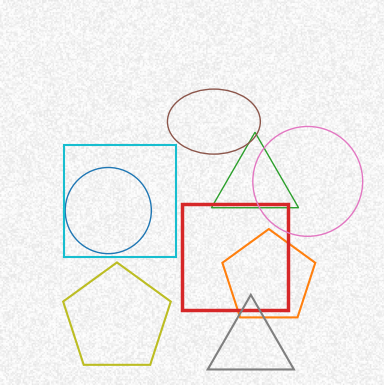[{"shape": "circle", "thickness": 1, "radius": 0.56, "center": [0.281, 0.453]}, {"shape": "pentagon", "thickness": 1.5, "radius": 0.63, "center": [0.698, 0.278]}, {"shape": "triangle", "thickness": 1, "radius": 0.65, "center": [0.662, 0.526]}, {"shape": "square", "thickness": 2.5, "radius": 0.69, "center": [0.611, 0.332]}, {"shape": "oval", "thickness": 1, "radius": 0.6, "center": [0.556, 0.684]}, {"shape": "circle", "thickness": 1, "radius": 0.71, "center": [0.799, 0.529]}, {"shape": "triangle", "thickness": 1.5, "radius": 0.65, "center": [0.651, 0.105]}, {"shape": "pentagon", "thickness": 1.5, "radius": 0.74, "center": [0.304, 0.171]}, {"shape": "square", "thickness": 1.5, "radius": 0.73, "center": [0.312, 0.478]}]